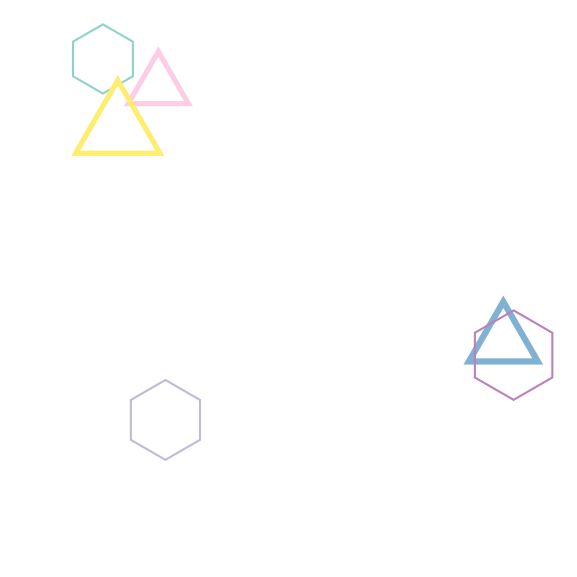[{"shape": "hexagon", "thickness": 1, "radius": 0.3, "center": [0.178, 0.897]}, {"shape": "hexagon", "thickness": 1, "radius": 0.35, "center": [0.286, 0.272]}, {"shape": "triangle", "thickness": 3, "radius": 0.34, "center": [0.872, 0.408]}, {"shape": "triangle", "thickness": 2.5, "radius": 0.3, "center": [0.274, 0.85]}, {"shape": "hexagon", "thickness": 1, "radius": 0.39, "center": [0.889, 0.384]}, {"shape": "triangle", "thickness": 2.5, "radius": 0.42, "center": [0.204, 0.776]}]